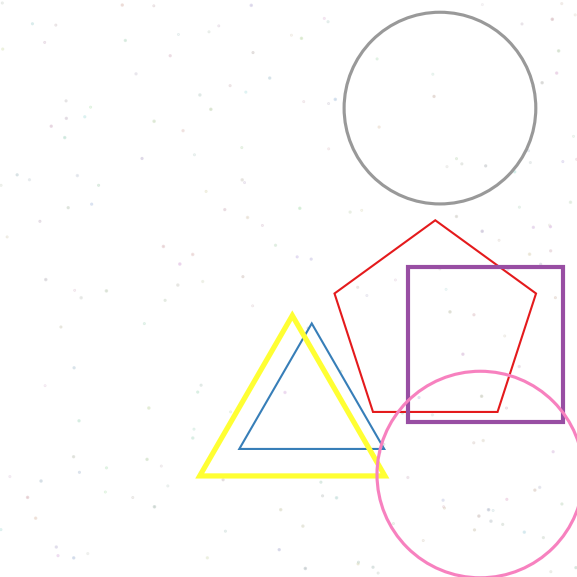[{"shape": "pentagon", "thickness": 1, "radius": 0.92, "center": [0.754, 0.434]}, {"shape": "triangle", "thickness": 1, "radius": 0.72, "center": [0.54, 0.294]}, {"shape": "square", "thickness": 2, "radius": 0.67, "center": [0.841, 0.402]}, {"shape": "triangle", "thickness": 2.5, "radius": 0.93, "center": [0.506, 0.268]}, {"shape": "circle", "thickness": 1.5, "radius": 0.89, "center": [0.832, 0.177]}, {"shape": "circle", "thickness": 1.5, "radius": 0.83, "center": [0.762, 0.812]}]